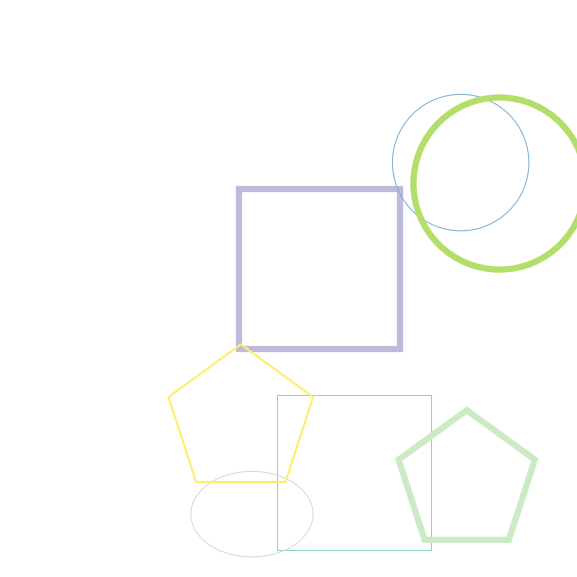[{"shape": "square", "thickness": 0.5, "radius": 0.67, "center": [0.613, 0.181]}, {"shape": "square", "thickness": 3, "radius": 0.69, "center": [0.553, 0.534]}, {"shape": "circle", "thickness": 0.5, "radius": 0.59, "center": [0.798, 0.718]}, {"shape": "circle", "thickness": 3, "radius": 0.74, "center": [0.865, 0.681]}, {"shape": "oval", "thickness": 0.5, "radius": 0.53, "center": [0.436, 0.109]}, {"shape": "pentagon", "thickness": 3, "radius": 0.62, "center": [0.808, 0.165]}, {"shape": "pentagon", "thickness": 1, "radius": 0.66, "center": [0.417, 0.271]}]